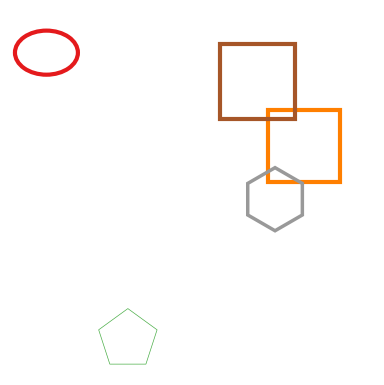[{"shape": "oval", "thickness": 3, "radius": 0.41, "center": [0.121, 0.863]}, {"shape": "pentagon", "thickness": 0.5, "radius": 0.4, "center": [0.332, 0.119]}, {"shape": "square", "thickness": 3, "radius": 0.47, "center": [0.789, 0.621]}, {"shape": "square", "thickness": 3, "radius": 0.49, "center": [0.669, 0.789]}, {"shape": "hexagon", "thickness": 2.5, "radius": 0.41, "center": [0.714, 0.483]}]